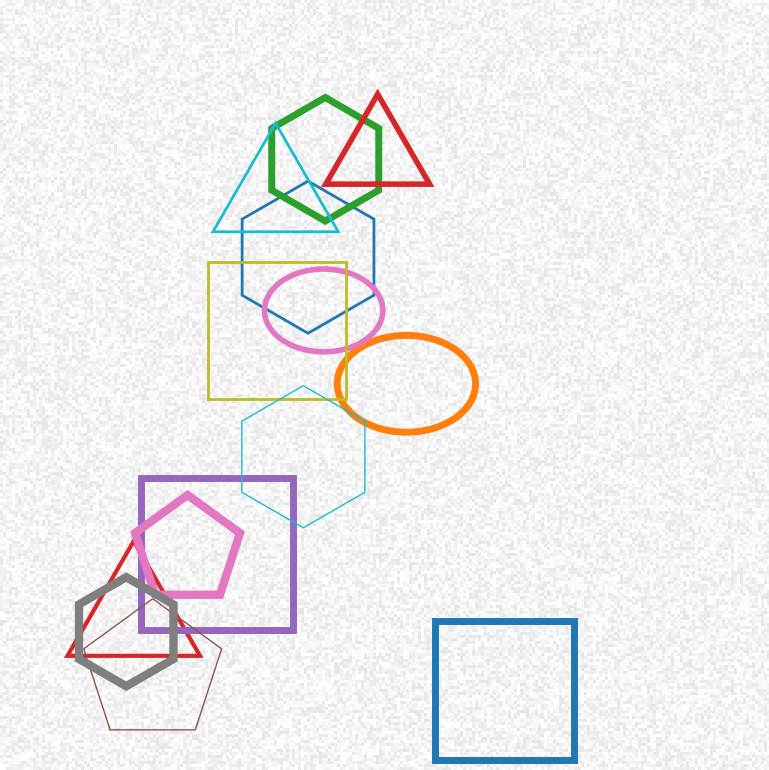[{"shape": "hexagon", "thickness": 1, "radius": 0.49, "center": [0.4, 0.666]}, {"shape": "square", "thickness": 2.5, "radius": 0.45, "center": [0.655, 0.103]}, {"shape": "oval", "thickness": 2.5, "radius": 0.45, "center": [0.528, 0.502]}, {"shape": "hexagon", "thickness": 2.5, "radius": 0.4, "center": [0.422, 0.793]}, {"shape": "triangle", "thickness": 2, "radius": 0.39, "center": [0.491, 0.8]}, {"shape": "triangle", "thickness": 1.5, "radius": 0.5, "center": [0.174, 0.198]}, {"shape": "square", "thickness": 2.5, "radius": 0.49, "center": [0.282, 0.28]}, {"shape": "pentagon", "thickness": 0.5, "radius": 0.47, "center": [0.198, 0.128]}, {"shape": "oval", "thickness": 2, "radius": 0.38, "center": [0.42, 0.597]}, {"shape": "pentagon", "thickness": 3, "radius": 0.36, "center": [0.244, 0.286]}, {"shape": "hexagon", "thickness": 3, "radius": 0.35, "center": [0.164, 0.18]}, {"shape": "square", "thickness": 1, "radius": 0.45, "center": [0.36, 0.571]}, {"shape": "triangle", "thickness": 1, "radius": 0.47, "center": [0.358, 0.746]}, {"shape": "hexagon", "thickness": 0.5, "radius": 0.46, "center": [0.394, 0.407]}]